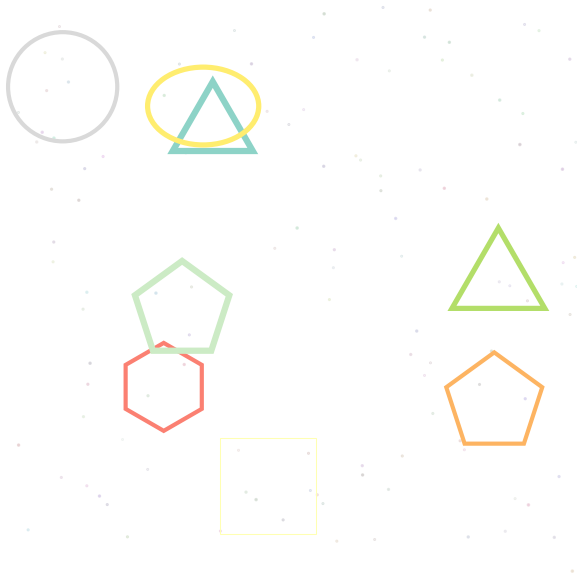[{"shape": "triangle", "thickness": 3, "radius": 0.4, "center": [0.368, 0.778]}, {"shape": "square", "thickness": 0.5, "radius": 0.42, "center": [0.463, 0.157]}, {"shape": "hexagon", "thickness": 2, "radius": 0.38, "center": [0.283, 0.329]}, {"shape": "pentagon", "thickness": 2, "radius": 0.44, "center": [0.856, 0.302]}, {"shape": "triangle", "thickness": 2.5, "radius": 0.46, "center": [0.863, 0.512]}, {"shape": "circle", "thickness": 2, "radius": 0.47, "center": [0.109, 0.849]}, {"shape": "pentagon", "thickness": 3, "radius": 0.43, "center": [0.315, 0.461]}, {"shape": "oval", "thickness": 2.5, "radius": 0.48, "center": [0.352, 0.816]}]